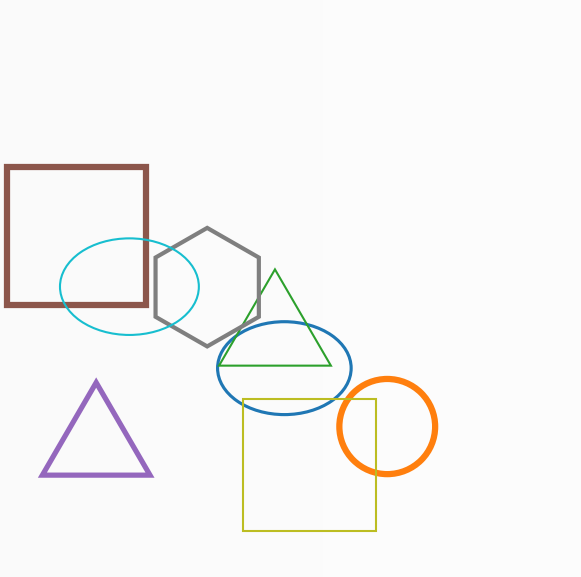[{"shape": "oval", "thickness": 1.5, "radius": 0.57, "center": [0.489, 0.362]}, {"shape": "circle", "thickness": 3, "radius": 0.41, "center": [0.666, 0.261]}, {"shape": "triangle", "thickness": 1, "radius": 0.56, "center": [0.473, 0.422]}, {"shape": "triangle", "thickness": 2.5, "radius": 0.53, "center": [0.165, 0.23]}, {"shape": "square", "thickness": 3, "radius": 0.6, "center": [0.132, 0.59]}, {"shape": "hexagon", "thickness": 2, "radius": 0.51, "center": [0.356, 0.502]}, {"shape": "square", "thickness": 1, "radius": 0.57, "center": [0.533, 0.193]}, {"shape": "oval", "thickness": 1, "radius": 0.6, "center": [0.223, 0.503]}]